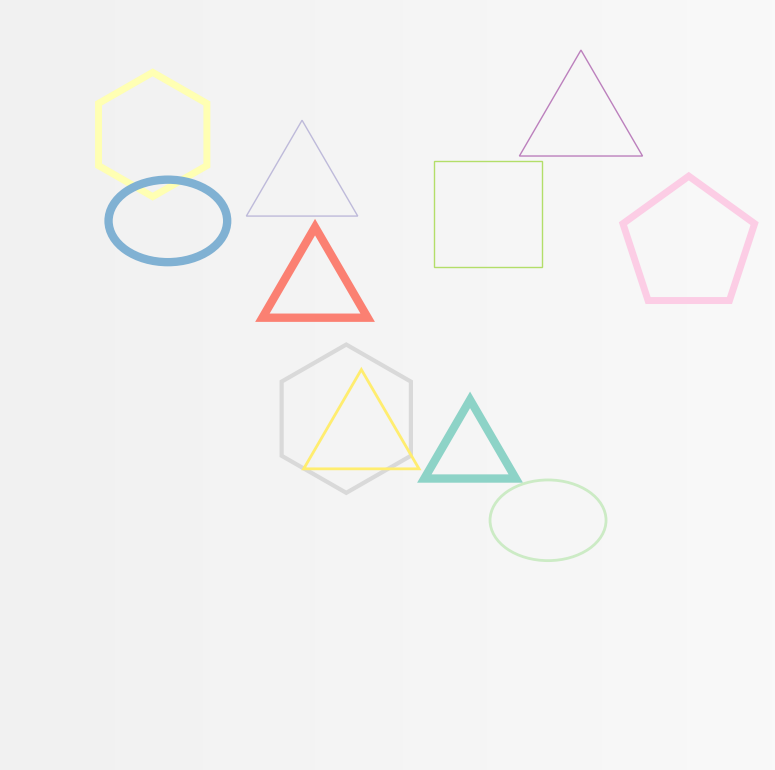[{"shape": "triangle", "thickness": 3, "radius": 0.34, "center": [0.607, 0.413]}, {"shape": "hexagon", "thickness": 2.5, "radius": 0.4, "center": [0.197, 0.825]}, {"shape": "triangle", "thickness": 0.5, "radius": 0.41, "center": [0.39, 0.761]}, {"shape": "triangle", "thickness": 3, "radius": 0.39, "center": [0.407, 0.627]}, {"shape": "oval", "thickness": 3, "radius": 0.38, "center": [0.217, 0.713]}, {"shape": "square", "thickness": 0.5, "radius": 0.35, "center": [0.63, 0.722]}, {"shape": "pentagon", "thickness": 2.5, "radius": 0.45, "center": [0.889, 0.682]}, {"shape": "hexagon", "thickness": 1.5, "radius": 0.48, "center": [0.447, 0.456]}, {"shape": "triangle", "thickness": 0.5, "radius": 0.46, "center": [0.75, 0.843]}, {"shape": "oval", "thickness": 1, "radius": 0.37, "center": [0.707, 0.324]}, {"shape": "triangle", "thickness": 1, "radius": 0.43, "center": [0.466, 0.434]}]